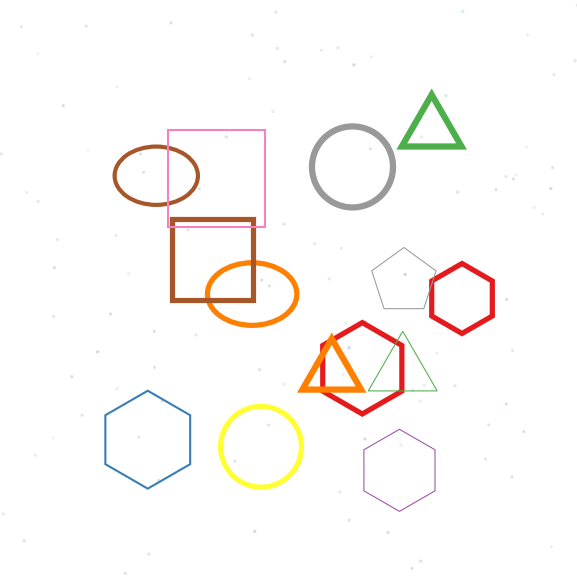[{"shape": "hexagon", "thickness": 2.5, "radius": 0.4, "center": [0.627, 0.361]}, {"shape": "hexagon", "thickness": 2.5, "radius": 0.3, "center": [0.8, 0.482]}, {"shape": "hexagon", "thickness": 1, "radius": 0.42, "center": [0.256, 0.238]}, {"shape": "triangle", "thickness": 3, "radius": 0.3, "center": [0.747, 0.775]}, {"shape": "triangle", "thickness": 0.5, "radius": 0.34, "center": [0.697, 0.357]}, {"shape": "hexagon", "thickness": 0.5, "radius": 0.36, "center": [0.692, 0.185]}, {"shape": "triangle", "thickness": 3, "radius": 0.29, "center": [0.574, 0.354]}, {"shape": "oval", "thickness": 2.5, "radius": 0.39, "center": [0.437, 0.49]}, {"shape": "circle", "thickness": 2.5, "radius": 0.35, "center": [0.452, 0.226]}, {"shape": "square", "thickness": 2.5, "radius": 0.35, "center": [0.369, 0.55]}, {"shape": "oval", "thickness": 2, "radius": 0.36, "center": [0.271, 0.695]}, {"shape": "square", "thickness": 1, "radius": 0.42, "center": [0.375, 0.689]}, {"shape": "circle", "thickness": 3, "radius": 0.35, "center": [0.61, 0.71]}, {"shape": "pentagon", "thickness": 0.5, "radius": 0.29, "center": [0.699, 0.512]}]